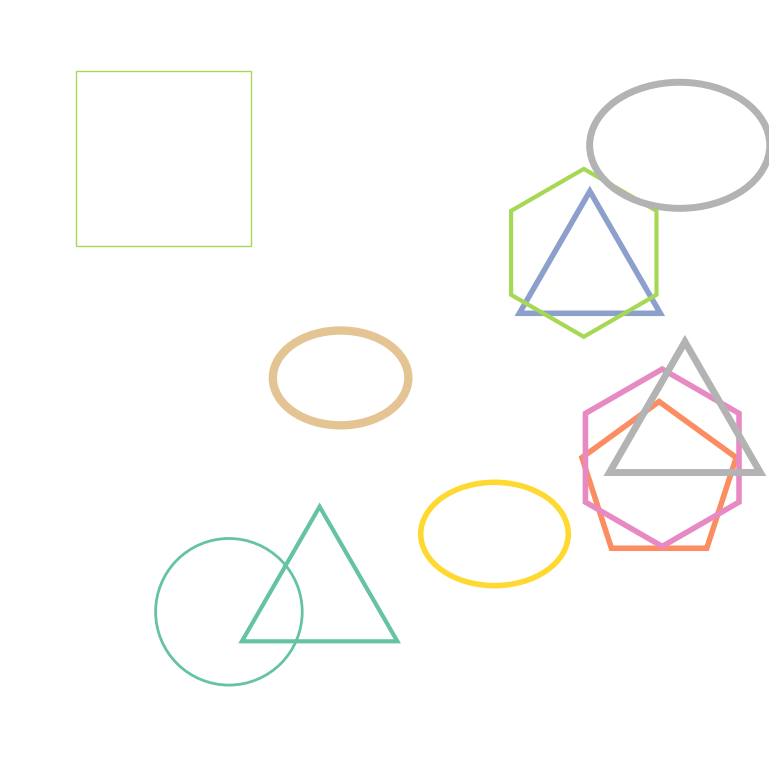[{"shape": "circle", "thickness": 1, "radius": 0.48, "center": [0.297, 0.205]}, {"shape": "triangle", "thickness": 1.5, "radius": 0.58, "center": [0.415, 0.225]}, {"shape": "pentagon", "thickness": 2, "radius": 0.53, "center": [0.856, 0.373]}, {"shape": "triangle", "thickness": 2, "radius": 0.53, "center": [0.766, 0.646]}, {"shape": "hexagon", "thickness": 2, "radius": 0.58, "center": [0.86, 0.406]}, {"shape": "square", "thickness": 0.5, "radius": 0.57, "center": [0.212, 0.794]}, {"shape": "hexagon", "thickness": 1.5, "radius": 0.55, "center": [0.758, 0.672]}, {"shape": "oval", "thickness": 2, "radius": 0.48, "center": [0.642, 0.307]}, {"shape": "oval", "thickness": 3, "radius": 0.44, "center": [0.442, 0.509]}, {"shape": "oval", "thickness": 2.5, "radius": 0.58, "center": [0.883, 0.811]}, {"shape": "triangle", "thickness": 2.5, "radius": 0.57, "center": [0.889, 0.443]}]